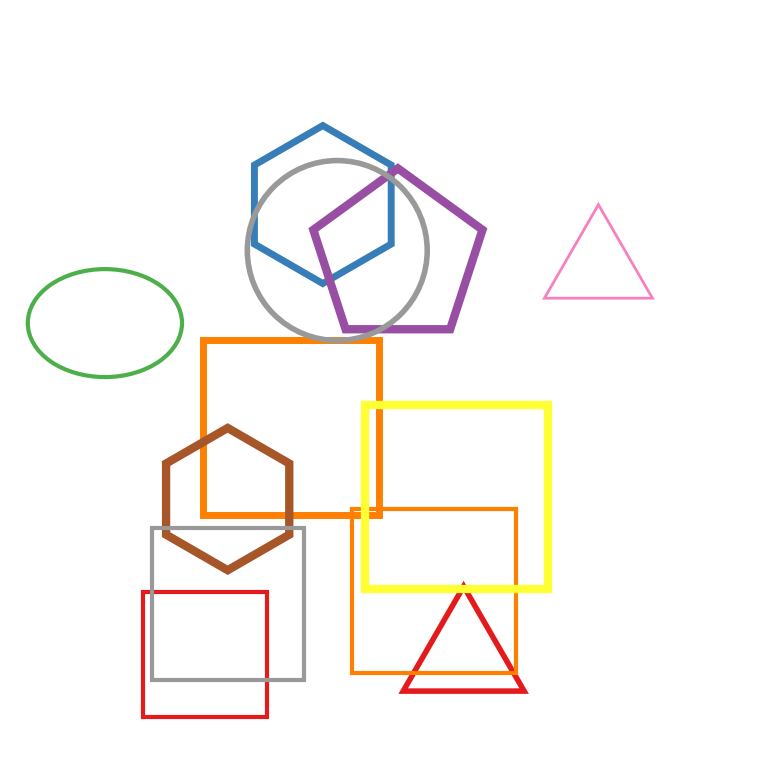[{"shape": "triangle", "thickness": 2, "radius": 0.45, "center": [0.602, 0.148]}, {"shape": "square", "thickness": 1.5, "radius": 0.4, "center": [0.267, 0.15]}, {"shape": "hexagon", "thickness": 2.5, "radius": 0.51, "center": [0.419, 0.734]}, {"shape": "oval", "thickness": 1.5, "radius": 0.5, "center": [0.136, 0.58]}, {"shape": "pentagon", "thickness": 3, "radius": 0.58, "center": [0.517, 0.666]}, {"shape": "square", "thickness": 2.5, "radius": 0.57, "center": [0.378, 0.445]}, {"shape": "square", "thickness": 1.5, "radius": 0.53, "center": [0.564, 0.233]}, {"shape": "square", "thickness": 3, "radius": 0.6, "center": [0.593, 0.355]}, {"shape": "hexagon", "thickness": 3, "radius": 0.46, "center": [0.296, 0.352]}, {"shape": "triangle", "thickness": 1, "radius": 0.4, "center": [0.777, 0.653]}, {"shape": "square", "thickness": 1.5, "radius": 0.49, "center": [0.296, 0.215]}, {"shape": "circle", "thickness": 2, "radius": 0.58, "center": [0.438, 0.675]}]